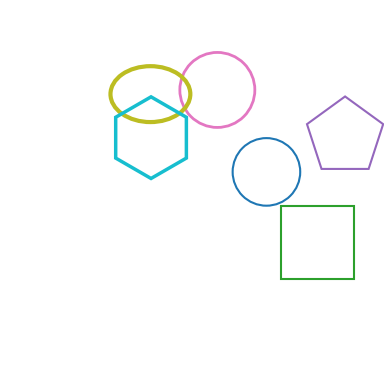[{"shape": "circle", "thickness": 1.5, "radius": 0.44, "center": [0.692, 0.554]}, {"shape": "square", "thickness": 1.5, "radius": 0.47, "center": [0.825, 0.37]}, {"shape": "pentagon", "thickness": 1.5, "radius": 0.52, "center": [0.896, 0.645]}, {"shape": "circle", "thickness": 2, "radius": 0.49, "center": [0.565, 0.766]}, {"shape": "oval", "thickness": 3, "radius": 0.52, "center": [0.391, 0.756]}, {"shape": "hexagon", "thickness": 2.5, "radius": 0.53, "center": [0.392, 0.642]}]